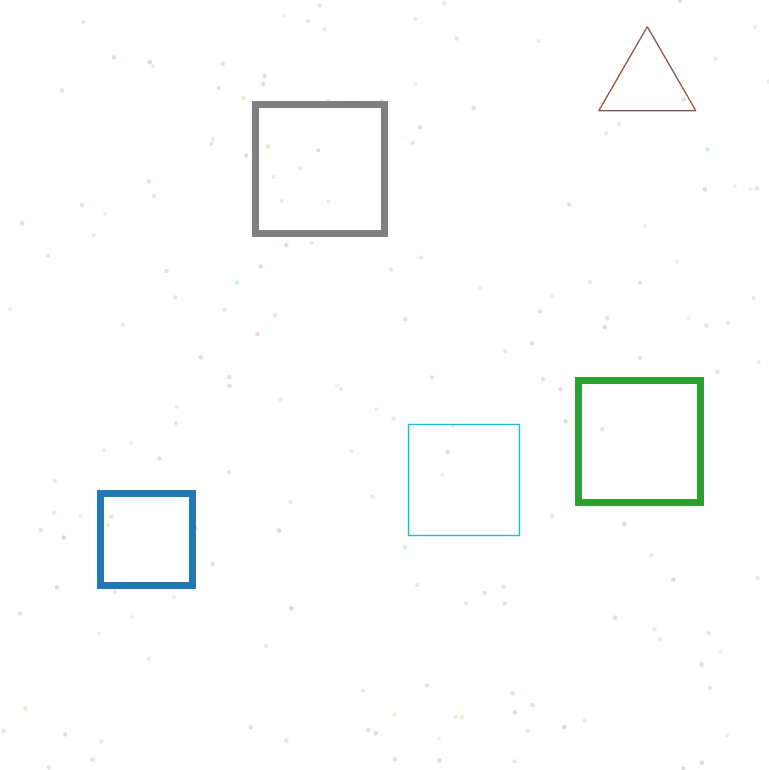[{"shape": "square", "thickness": 2.5, "radius": 0.3, "center": [0.19, 0.3]}, {"shape": "square", "thickness": 2.5, "radius": 0.4, "center": [0.83, 0.428]}, {"shape": "triangle", "thickness": 0.5, "radius": 0.36, "center": [0.841, 0.893]}, {"shape": "square", "thickness": 2.5, "radius": 0.42, "center": [0.415, 0.781]}, {"shape": "square", "thickness": 0.5, "radius": 0.36, "center": [0.602, 0.377]}]